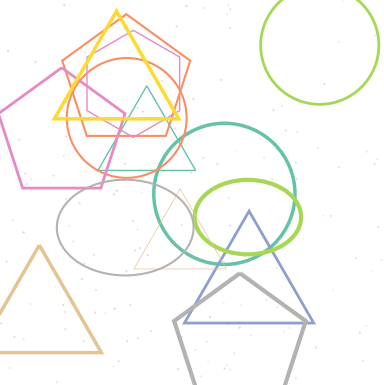[{"shape": "circle", "thickness": 2.5, "radius": 0.92, "center": [0.583, 0.496]}, {"shape": "triangle", "thickness": 1, "radius": 0.73, "center": [0.381, 0.631]}, {"shape": "circle", "thickness": 1.5, "radius": 0.78, "center": [0.329, 0.694]}, {"shape": "pentagon", "thickness": 1.5, "radius": 0.87, "center": [0.328, 0.788]}, {"shape": "triangle", "thickness": 2, "radius": 0.97, "center": [0.647, 0.258]}, {"shape": "hexagon", "thickness": 1, "radius": 0.69, "center": [0.346, 0.782]}, {"shape": "pentagon", "thickness": 2, "radius": 0.86, "center": [0.16, 0.651]}, {"shape": "oval", "thickness": 3, "radius": 0.69, "center": [0.644, 0.436]}, {"shape": "circle", "thickness": 2, "radius": 0.77, "center": [0.831, 0.882]}, {"shape": "triangle", "thickness": 2.5, "radius": 0.93, "center": [0.303, 0.785]}, {"shape": "triangle", "thickness": 2.5, "radius": 0.93, "center": [0.102, 0.177]}, {"shape": "triangle", "thickness": 0.5, "radius": 0.69, "center": [0.468, 0.371]}, {"shape": "oval", "thickness": 1.5, "radius": 0.89, "center": [0.325, 0.409]}, {"shape": "pentagon", "thickness": 3, "radius": 0.9, "center": [0.623, 0.111]}]